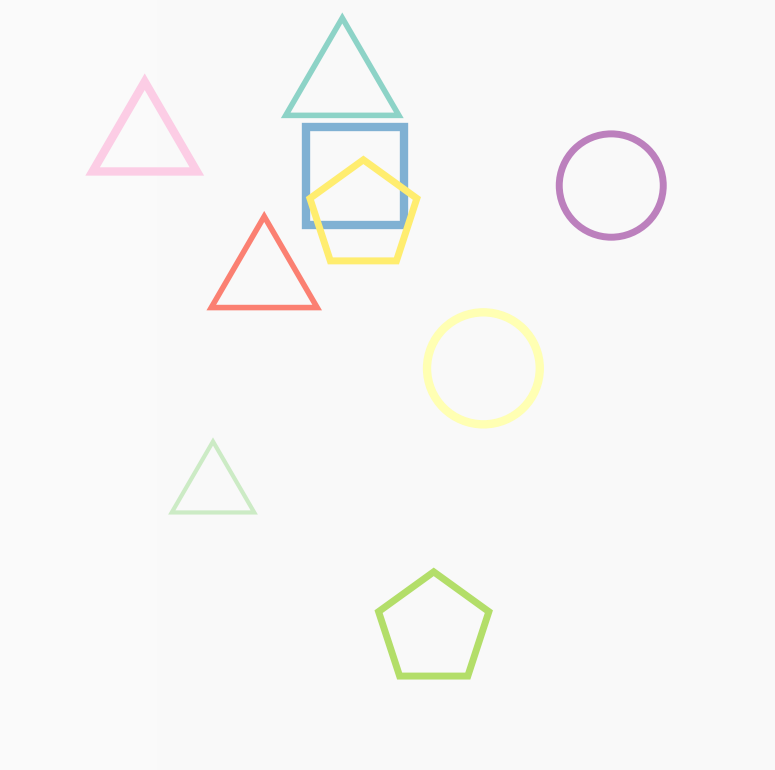[{"shape": "triangle", "thickness": 2, "radius": 0.42, "center": [0.442, 0.892]}, {"shape": "circle", "thickness": 3, "radius": 0.36, "center": [0.624, 0.522]}, {"shape": "triangle", "thickness": 2, "radius": 0.39, "center": [0.341, 0.64]}, {"shape": "square", "thickness": 3, "radius": 0.32, "center": [0.458, 0.771]}, {"shape": "pentagon", "thickness": 2.5, "radius": 0.37, "center": [0.56, 0.183]}, {"shape": "triangle", "thickness": 3, "radius": 0.39, "center": [0.187, 0.816]}, {"shape": "circle", "thickness": 2.5, "radius": 0.34, "center": [0.789, 0.759]}, {"shape": "triangle", "thickness": 1.5, "radius": 0.31, "center": [0.275, 0.365]}, {"shape": "pentagon", "thickness": 2.5, "radius": 0.36, "center": [0.469, 0.72]}]